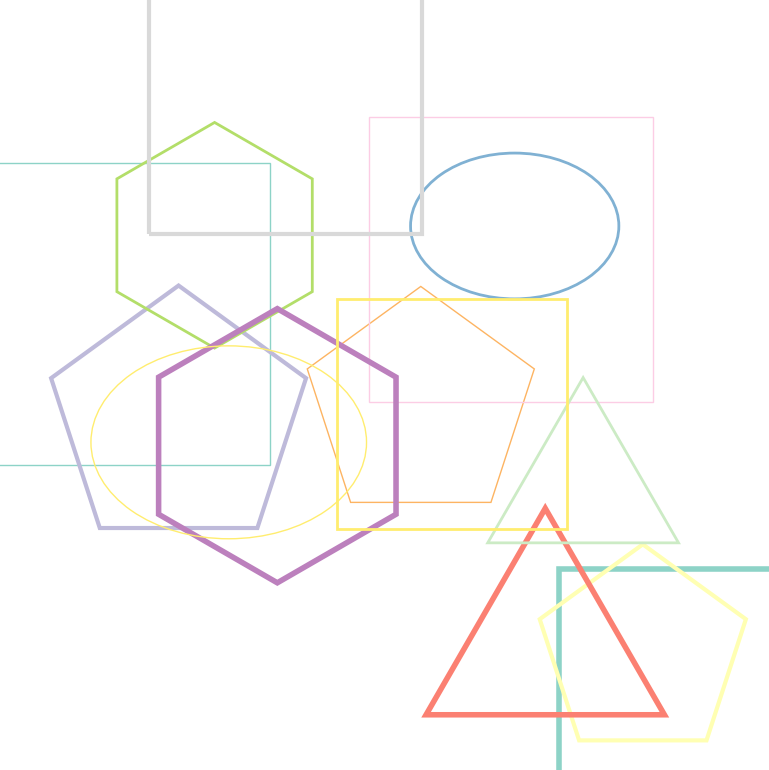[{"shape": "square", "thickness": 2, "radius": 0.76, "center": [0.877, 0.109]}, {"shape": "square", "thickness": 0.5, "radius": 0.98, "center": [0.155, 0.592]}, {"shape": "pentagon", "thickness": 1.5, "radius": 0.7, "center": [0.835, 0.152]}, {"shape": "pentagon", "thickness": 1.5, "radius": 0.87, "center": [0.232, 0.455]}, {"shape": "triangle", "thickness": 2, "radius": 0.89, "center": [0.708, 0.161]}, {"shape": "oval", "thickness": 1, "radius": 0.68, "center": [0.668, 0.707]}, {"shape": "pentagon", "thickness": 0.5, "radius": 0.78, "center": [0.546, 0.473]}, {"shape": "hexagon", "thickness": 1, "radius": 0.73, "center": [0.279, 0.694]}, {"shape": "square", "thickness": 0.5, "radius": 0.92, "center": [0.664, 0.663]}, {"shape": "square", "thickness": 1.5, "radius": 0.89, "center": [0.371, 0.874]}, {"shape": "hexagon", "thickness": 2, "radius": 0.89, "center": [0.36, 0.421]}, {"shape": "triangle", "thickness": 1, "radius": 0.72, "center": [0.757, 0.367]}, {"shape": "oval", "thickness": 0.5, "radius": 0.89, "center": [0.297, 0.426]}, {"shape": "square", "thickness": 1, "radius": 0.75, "center": [0.587, 0.462]}]